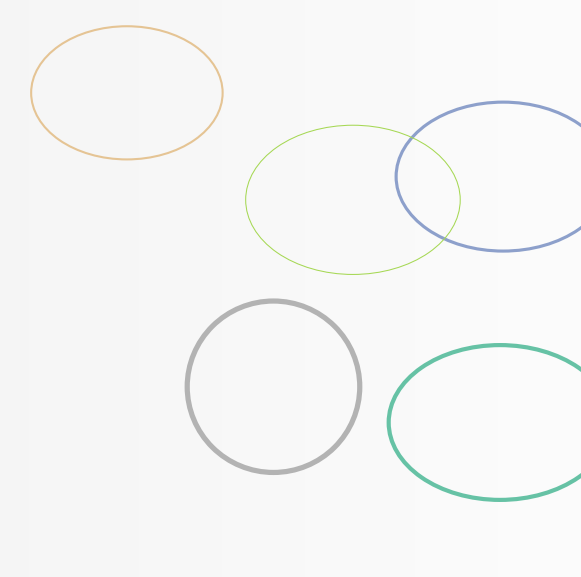[{"shape": "oval", "thickness": 2, "radius": 0.96, "center": [0.86, 0.268]}, {"shape": "oval", "thickness": 1.5, "radius": 0.92, "center": [0.866, 0.693]}, {"shape": "oval", "thickness": 0.5, "radius": 0.92, "center": [0.607, 0.653]}, {"shape": "oval", "thickness": 1, "radius": 0.82, "center": [0.218, 0.838]}, {"shape": "circle", "thickness": 2.5, "radius": 0.74, "center": [0.471, 0.329]}]